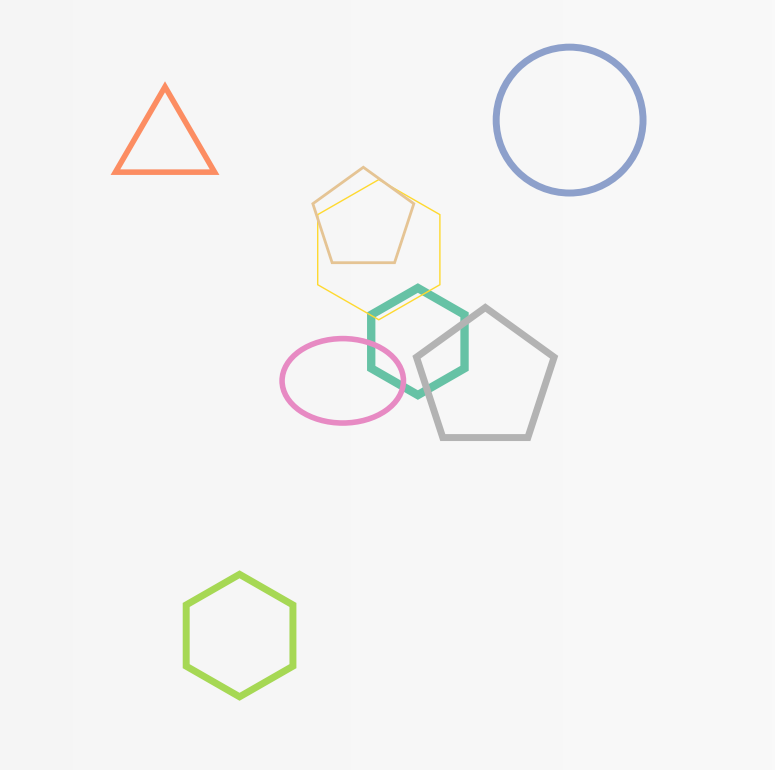[{"shape": "hexagon", "thickness": 3, "radius": 0.35, "center": [0.539, 0.556]}, {"shape": "triangle", "thickness": 2, "radius": 0.37, "center": [0.213, 0.813]}, {"shape": "circle", "thickness": 2.5, "radius": 0.47, "center": [0.735, 0.844]}, {"shape": "oval", "thickness": 2, "radius": 0.39, "center": [0.442, 0.505]}, {"shape": "hexagon", "thickness": 2.5, "radius": 0.4, "center": [0.309, 0.175]}, {"shape": "hexagon", "thickness": 0.5, "radius": 0.46, "center": [0.489, 0.676]}, {"shape": "pentagon", "thickness": 1, "radius": 0.34, "center": [0.469, 0.714]}, {"shape": "pentagon", "thickness": 2.5, "radius": 0.47, "center": [0.626, 0.507]}]